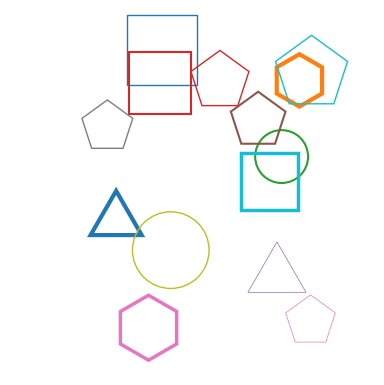[{"shape": "triangle", "thickness": 3, "radius": 0.38, "center": [0.302, 0.428]}, {"shape": "square", "thickness": 1, "radius": 0.46, "center": [0.42, 0.87]}, {"shape": "hexagon", "thickness": 3, "radius": 0.34, "center": [0.778, 0.791]}, {"shape": "circle", "thickness": 1.5, "radius": 0.34, "center": [0.731, 0.593]}, {"shape": "square", "thickness": 1.5, "radius": 0.41, "center": [0.415, 0.785]}, {"shape": "pentagon", "thickness": 1, "radius": 0.4, "center": [0.571, 0.79]}, {"shape": "triangle", "thickness": 0.5, "radius": 0.44, "center": [0.719, 0.284]}, {"shape": "pentagon", "thickness": 1.5, "radius": 0.37, "center": [0.671, 0.687]}, {"shape": "pentagon", "thickness": 0.5, "radius": 0.34, "center": [0.806, 0.166]}, {"shape": "hexagon", "thickness": 2.5, "radius": 0.42, "center": [0.386, 0.149]}, {"shape": "pentagon", "thickness": 1, "radius": 0.35, "center": [0.279, 0.671]}, {"shape": "circle", "thickness": 1, "radius": 0.5, "center": [0.444, 0.35]}, {"shape": "pentagon", "thickness": 1, "radius": 0.49, "center": [0.809, 0.81]}, {"shape": "square", "thickness": 2.5, "radius": 0.37, "center": [0.7, 0.529]}]